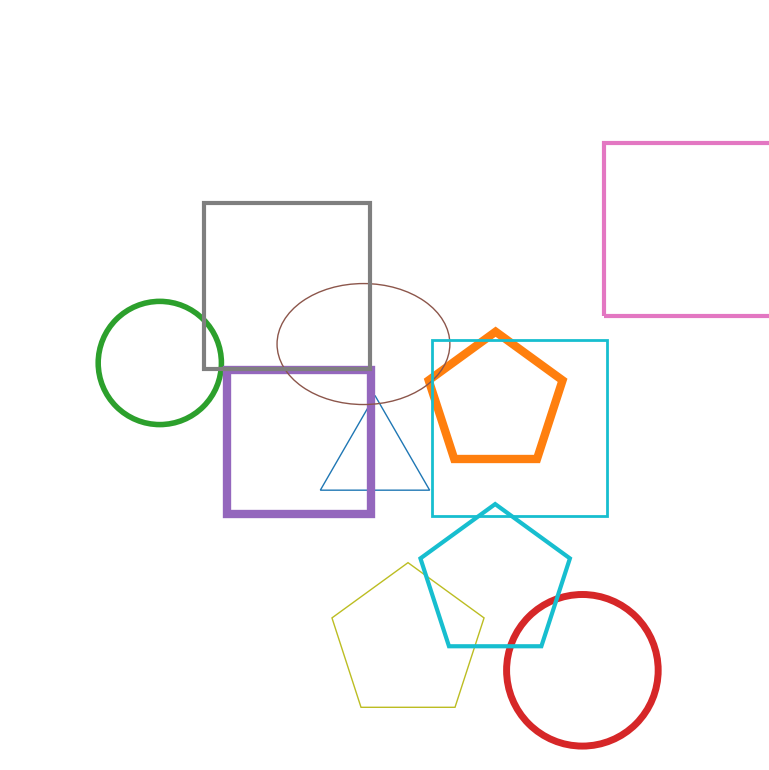[{"shape": "triangle", "thickness": 0.5, "radius": 0.41, "center": [0.487, 0.404]}, {"shape": "pentagon", "thickness": 3, "radius": 0.46, "center": [0.644, 0.478]}, {"shape": "circle", "thickness": 2, "radius": 0.4, "center": [0.208, 0.529]}, {"shape": "circle", "thickness": 2.5, "radius": 0.49, "center": [0.756, 0.129]}, {"shape": "square", "thickness": 3, "radius": 0.47, "center": [0.389, 0.426]}, {"shape": "oval", "thickness": 0.5, "radius": 0.56, "center": [0.472, 0.553]}, {"shape": "square", "thickness": 1.5, "radius": 0.56, "center": [0.897, 0.702]}, {"shape": "square", "thickness": 1.5, "radius": 0.54, "center": [0.373, 0.629]}, {"shape": "pentagon", "thickness": 0.5, "radius": 0.52, "center": [0.53, 0.165]}, {"shape": "pentagon", "thickness": 1.5, "radius": 0.51, "center": [0.643, 0.243]}, {"shape": "square", "thickness": 1, "radius": 0.57, "center": [0.675, 0.444]}]